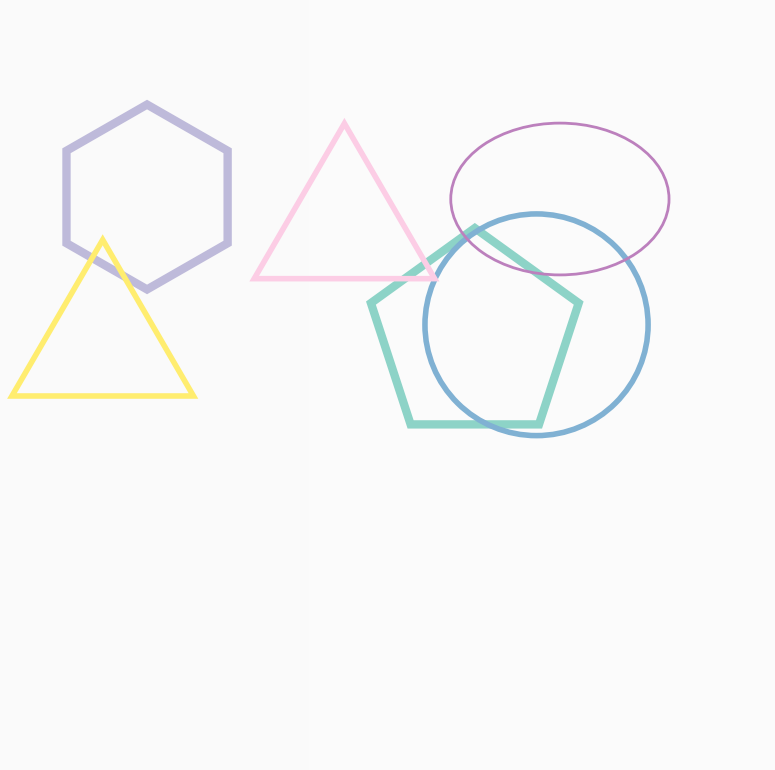[{"shape": "pentagon", "thickness": 3, "radius": 0.7, "center": [0.613, 0.563]}, {"shape": "hexagon", "thickness": 3, "radius": 0.6, "center": [0.19, 0.744]}, {"shape": "circle", "thickness": 2, "radius": 0.72, "center": [0.692, 0.578]}, {"shape": "triangle", "thickness": 2, "radius": 0.67, "center": [0.444, 0.705]}, {"shape": "oval", "thickness": 1, "radius": 0.7, "center": [0.722, 0.742]}, {"shape": "triangle", "thickness": 2, "radius": 0.68, "center": [0.133, 0.553]}]